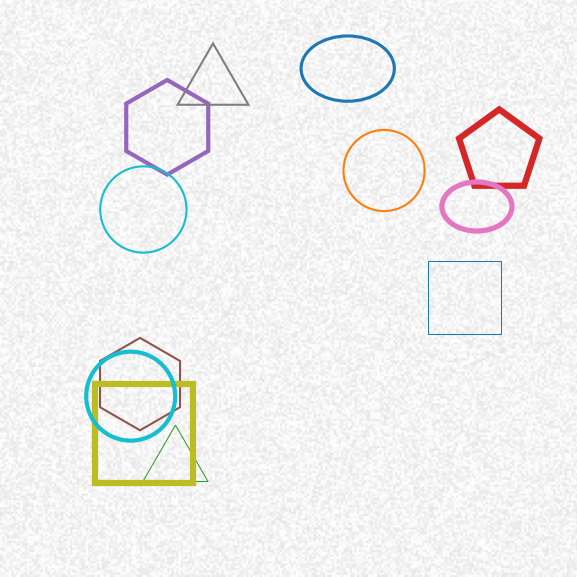[{"shape": "oval", "thickness": 1.5, "radius": 0.4, "center": [0.602, 0.88]}, {"shape": "square", "thickness": 0.5, "radius": 0.31, "center": [0.804, 0.484]}, {"shape": "circle", "thickness": 1, "radius": 0.35, "center": [0.665, 0.704]}, {"shape": "triangle", "thickness": 0.5, "radius": 0.33, "center": [0.304, 0.198]}, {"shape": "pentagon", "thickness": 3, "radius": 0.37, "center": [0.864, 0.737]}, {"shape": "hexagon", "thickness": 2, "radius": 0.41, "center": [0.29, 0.779]}, {"shape": "hexagon", "thickness": 1, "radius": 0.4, "center": [0.242, 0.334]}, {"shape": "oval", "thickness": 2.5, "radius": 0.3, "center": [0.826, 0.642]}, {"shape": "triangle", "thickness": 1, "radius": 0.35, "center": [0.369, 0.853]}, {"shape": "square", "thickness": 3, "radius": 0.43, "center": [0.25, 0.249]}, {"shape": "circle", "thickness": 1, "radius": 0.37, "center": [0.248, 0.636]}, {"shape": "circle", "thickness": 2, "radius": 0.39, "center": [0.226, 0.313]}]